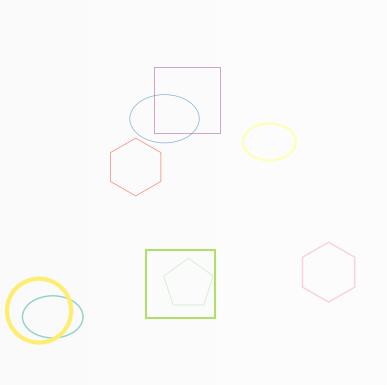[{"shape": "oval", "thickness": 1, "radius": 0.39, "center": [0.136, 0.177]}, {"shape": "oval", "thickness": 1.5, "radius": 0.34, "center": [0.695, 0.631]}, {"shape": "hexagon", "thickness": 0.5, "radius": 0.38, "center": [0.35, 0.566]}, {"shape": "oval", "thickness": 0.5, "radius": 0.45, "center": [0.425, 0.692]}, {"shape": "square", "thickness": 1.5, "radius": 0.45, "center": [0.465, 0.263]}, {"shape": "hexagon", "thickness": 1, "radius": 0.39, "center": [0.848, 0.293]}, {"shape": "square", "thickness": 0.5, "radius": 0.43, "center": [0.483, 0.74]}, {"shape": "pentagon", "thickness": 0.5, "radius": 0.34, "center": [0.486, 0.262]}, {"shape": "circle", "thickness": 3, "radius": 0.41, "center": [0.101, 0.193]}]